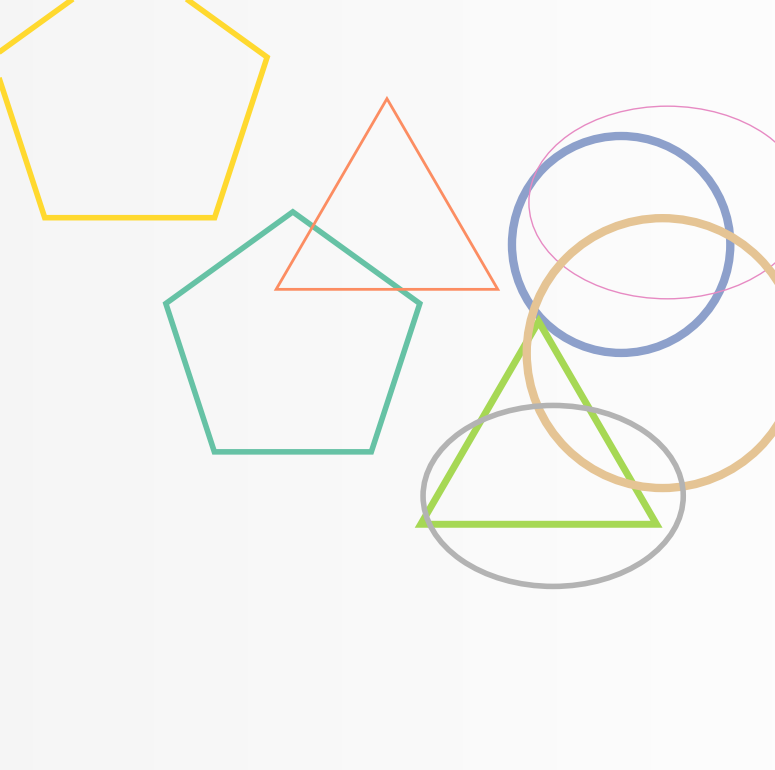[{"shape": "pentagon", "thickness": 2, "radius": 0.86, "center": [0.378, 0.553]}, {"shape": "triangle", "thickness": 1, "radius": 0.83, "center": [0.499, 0.707]}, {"shape": "circle", "thickness": 3, "radius": 0.7, "center": [0.801, 0.683]}, {"shape": "oval", "thickness": 0.5, "radius": 0.89, "center": [0.861, 0.737]}, {"shape": "triangle", "thickness": 2.5, "radius": 0.88, "center": [0.695, 0.407]}, {"shape": "pentagon", "thickness": 2, "radius": 0.93, "center": [0.167, 0.868]}, {"shape": "circle", "thickness": 3, "radius": 0.88, "center": [0.855, 0.541]}, {"shape": "oval", "thickness": 2, "radius": 0.84, "center": [0.714, 0.356]}]